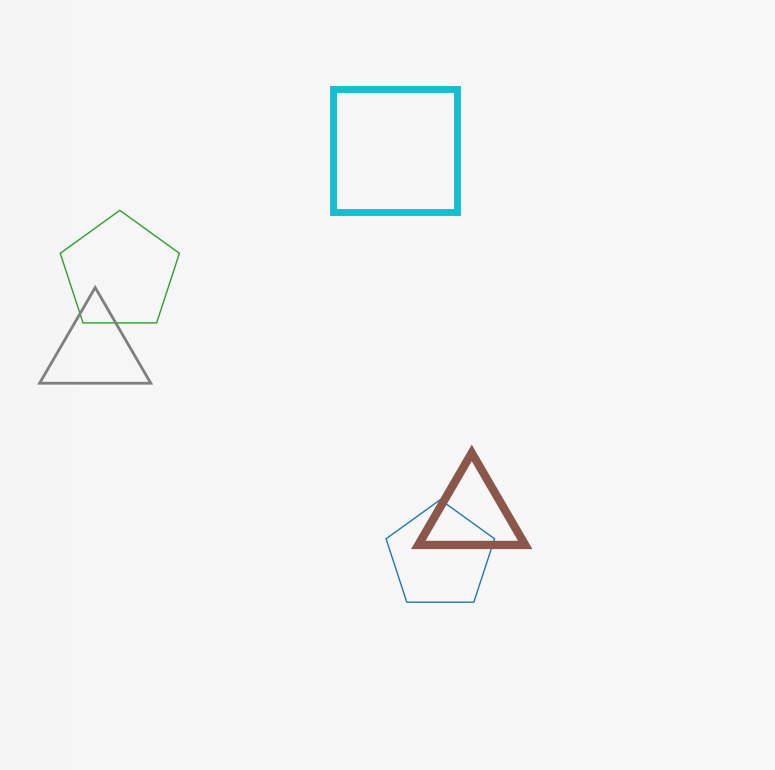[{"shape": "pentagon", "thickness": 0.5, "radius": 0.37, "center": [0.568, 0.278]}, {"shape": "pentagon", "thickness": 0.5, "radius": 0.4, "center": [0.155, 0.646]}, {"shape": "triangle", "thickness": 3, "radius": 0.4, "center": [0.609, 0.332]}, {"shape": "triangle", "thickness": 1, "radius": 0.41, "center": [0.123, 0.544]}, {"shape": "square", "thickness": 2.5, "radius": 0.4, "center": [0.51, 0.805]}]